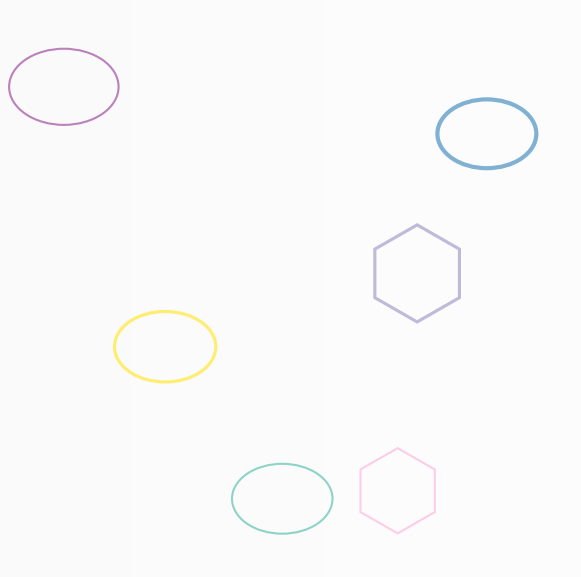[{"shape": "oval", "thickness": 1, "radius": 0.43, "center": [0.486, 0.136]}, {"shape": "hexagon", "thickness": 1.5, "radius": 0.42, "center": [0.718, 0.526]}, {"shape": "oval", "thickness": 2, "radius": 0.43, "center": [0.838, 0.767]}, {"shape": "hexagon", "thickness": 1, "radius": 0.37, "center": [0.684, 0.149]}, {"shape": "oval", "thickness": 1, "radius": 0.47, "center": [0.11, 0.849]}, {"shape": "oval", "thickness": 1.5, "radius": 0.44, "center": [0.284, 0.399]}]